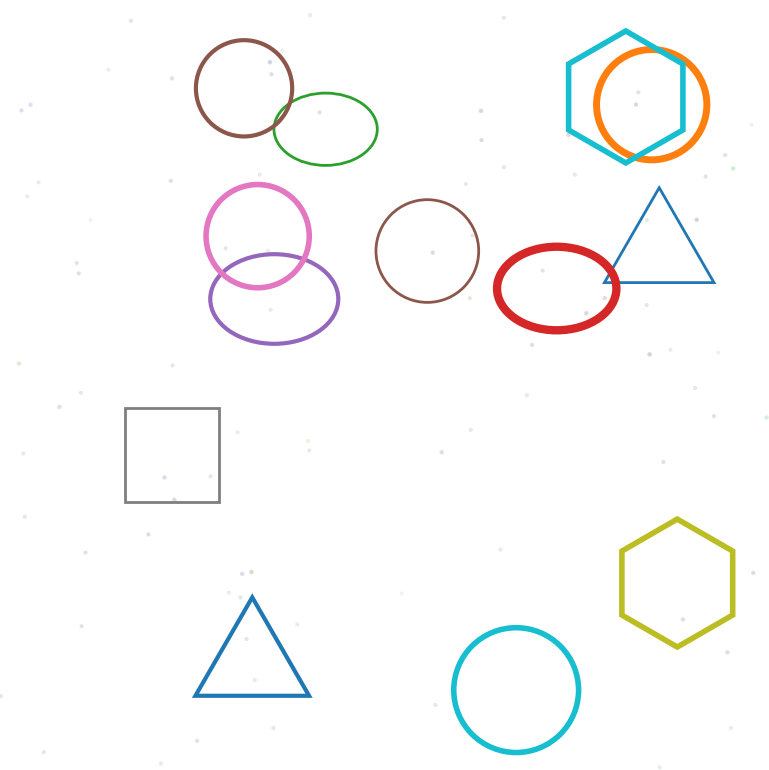[{"shape": "triangle", "thickness": 1.5, "radius": 0.43, "center": [0.328, 0.139]}, {"shape": "triangle", "thickness": 1, "radius": 0.41, "center": [0.856, 0.674]}, {"shape": "circle", "thickness": 2.5, "radius": 0.36, "center": [0.846, 0.864]}, {"shape": "oval", "thickness": 1, "radius": 0.34, "center": [0.423, 0.832]}, {"shape": "oval", "thickness": 3, "radius": 0.39, "center": [0.723, 0.625]}, {"shape": "oval", "thickness": 1.5, "radius": 0.42, "center": [0.356, 0.612]}, {"shape": "circle", "thickness": 1, "radius": 0.33, "center": [0.555, 0.674]}, {"shape": "circle", "thickness": 1.5, "radius": 0.31, "center": [0.317, 0.885]}, {"shape": "circle", "thickness": 2, "radius": 0.34, "center": [0.335, 0.693]}, {"shape": "square", "thickness": 1, "radius": 0.31, "center": [0.223, 0.409]}, {"shape": "hexagon", "thickness": 2, "radius": 0.42, "center": [0.88, 0.243]}, {"shape": "hexagon", "thickness": 2, "radius": 0.43, "center": [0.813, 0.874]}, {"shape": "circle", "thickness": 2, "radius": 0.41, "center": [0.67, 0.104]}]